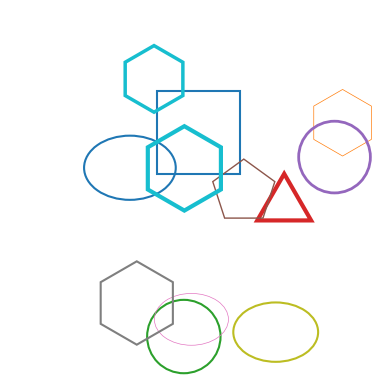[{"shape": "square", "thickness": 1.5, "radius": 0.54, "center": [0.516, 0.656]}, {"shape": "oval", "thickness": 1.5, "radius": 0.6, "center": [0.337, 0.564]}, {"shape": "hexagon", "thickness": 0.5, "radius": 0.43, "center": [0.89, 0.681]}, {"shape": "circle", "thickness": 1.5, "radius": 0.48, "center": [0.477, 0.126]}, {"shape": "triangle", "thickness": 3, "radius": 0.4, "center": [0.738, 0.468]}, {"shape": "circle", "thickness": 2, "radius": 0.47, "center": [0.869, 0.592]}, {"shape": "pentagon", "thickness": 1, "radius": 0.42, "center": [0.633, 0.502]}, {"shape": "oval", "thickness": 0.5, "radius": 0.48, "center": [0.497, 0.171]}, {"shape": "hexagon", "thickness": 1.5, "radius": 0.54, "center": [0.355, 0.213]}, {"shape": "oval", "thickness": 1.5, "radius": 0.55, "center": [0.716, 0.137]}, {"shape": "hexagon", "thickness": 3, "radius": 0.55, "center": [0.479, 0.563]}, {"shape": "hexagon", "thickness": 2.5, "radius": 0.43, "center": [0.4, 0.795]}]